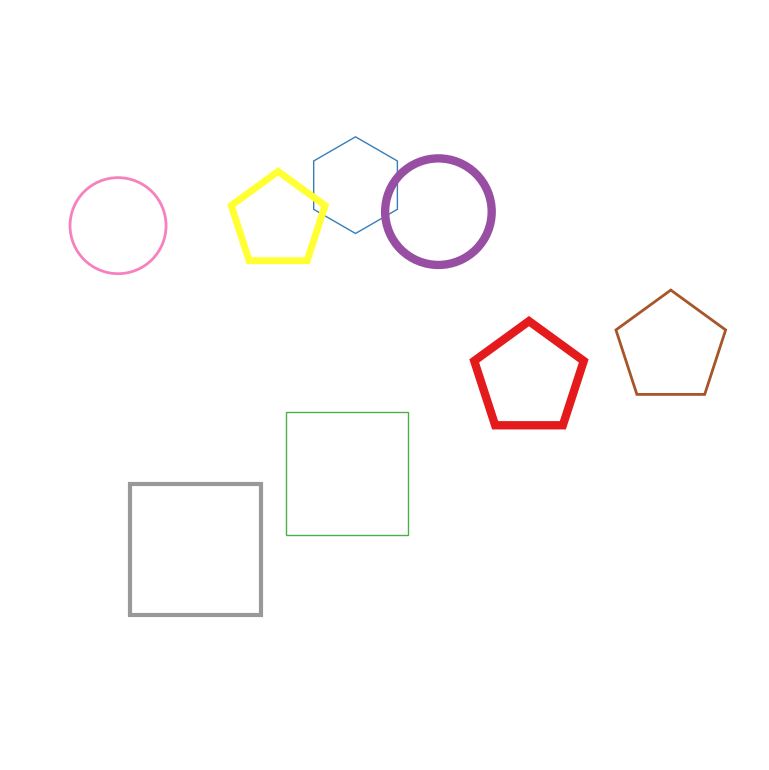[{"shape": "pentagon", "thickness": 3, "radius": 0.37, "center": [0.687, 0.508]}, {"shape": "hexagon", "thickness": 0.5, "radius": 0.31, "center": [0.462, 0.76]}, {"shape": "square", "thickness": 0.5, "radius": 0.4, "center": [0.451, 0.385]}, {"shape": "circle", "thickness": 3, "radius": 0.35, "center": [0.569, 0.725]}, {"shape": "pentagon", "thickness": 2.5, "radius": 0.32, "center": [0.361, 0.713]}, {"shape": "pentagon", "thickness": 1, "radius": 0.37, "center": [0.871, 0.548]}, {"shape": "circle", "thickness": 1, "radius": 0.31, "center": [0.153, 0.707]}, {"shape": "square", "thickness": 1.5, "radius": 0.43, "center": [0.254, 0.286]}]